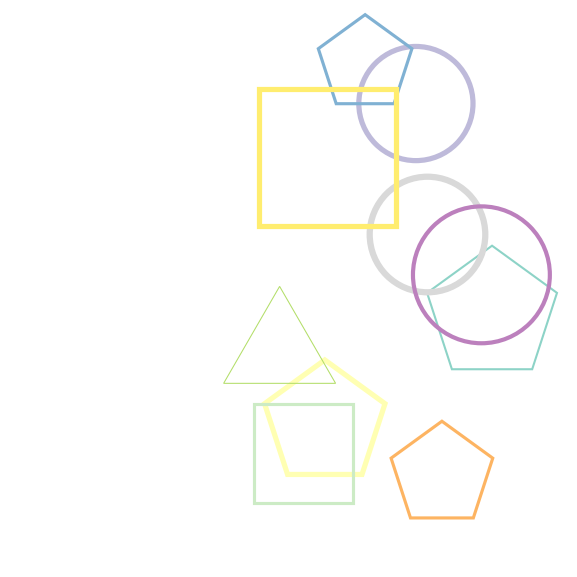[{"shape": "pentagon", "thickness": 1, "radius": 0.59, "center": [0.852, 0.455]}, {"shape": "pentagon", "thickness": 2.5, "radius": 0.55, "center": [0.562, 0.266]}, {"shape": "circle", "thickness": 2.5, "radius": 0.49, "center": [0.72, 0.82]}, {"shape": "pentagon", "thickness": 1.5, "radius": 0.43, "center": [0.632, 0.889]}, {"shape": "pentagon", "thickness": 1.5, "radius": 0.46, "center": [0.765, 0.177]}, {"shape": "triangle", "thickness": 0.5, "radius": 0.56, "center": [0.484, 0.391]}, {"shape": "circle", "thickness": 3, "radius": 0.5, "center": [0.74, 0.593]}, {"shape": "circle", "thickness": 2, "radius": 0.59, "center": [0.834, 0.523]}, {"shape": "square", "thickness": 1.5, "radius": 0.43, "center": [0.525, 0.214]}, {"shape": "square", "thickness": 2.5, "radius": 0.59, "center": [0.567, 0.726]}]